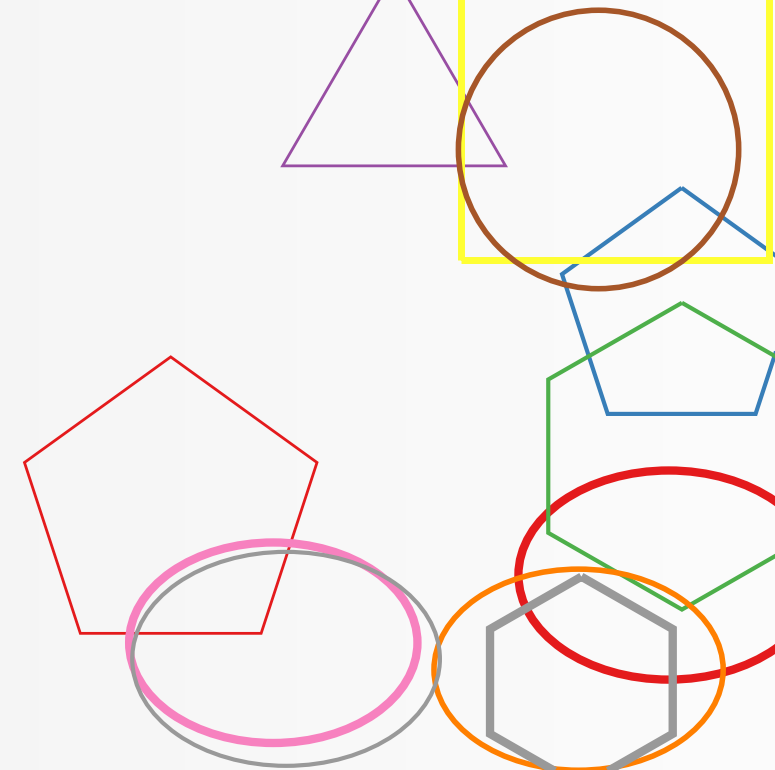[{"shape": "oval", "thickness": 3, "radius": 0.97, "center": [0.863, 0.253]}, {"shape": "pentagon", "thickness": 1, "radius": 0.99, "center": [0.22, 0.338]}, {"shape": "pentagon", "thickness": 1.5, "radius": 0.81, "center": [0.88, 0.594]}, {"shape": "hexagon", "thickness": 1.5, "radius": 1.0, "center": [0.88, 0.408]}, {"shape": "triangle", "thickness": 1, "radius": 0.83, "center": [0.509, 0.868]}, {"shape": "oval", "thickness": 2, "radius": 0.93, "center": [0.747, 0.13]}, {"shape": "square", "thickness": 2.5, "radius": 0.99, "center": [0.794, 0.861]}, {"shape": "circle", "thickness": 2, "radius": 0.9, "center": [0.772, 0.806]}, {"shape": "oval", "thickness": 3, "radius": 0.93, "center": [0.353, 0.165]}, {"shape": "hexagon", "thickness": 3, "radius": 0.68, "center": [0.75, 0.115]}, {"shape": "oval", "thickness": 1.5, "radius": 0.99, "center": [0.369, 0.144]}]